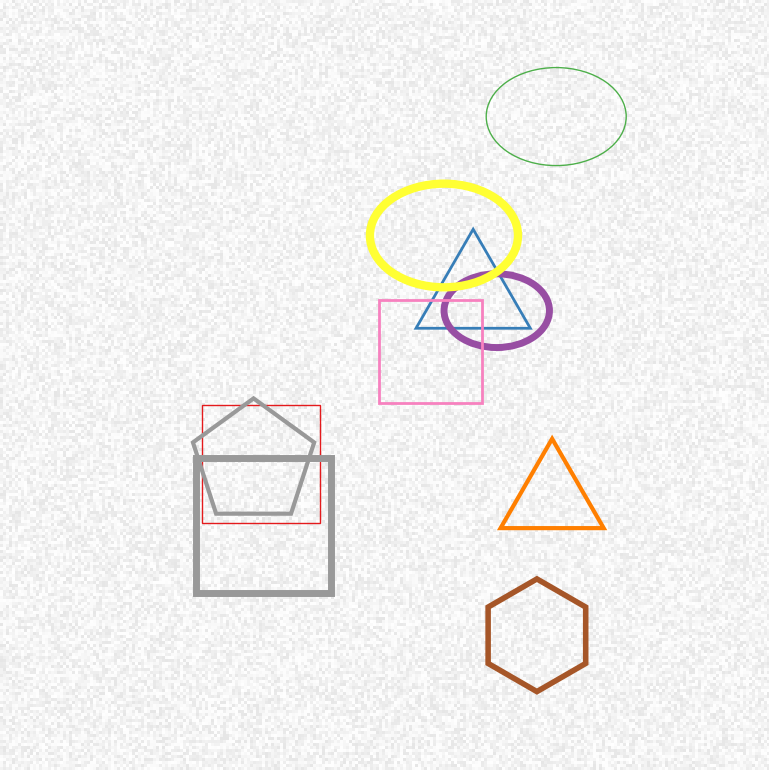[{"shape": "square", "thickness": 0.5, "radius": 0.38, "center": [0.339, 0.397]}, {"shape": "triangle", "thickness": 1, "radius": 0.43, "center": [0.614, 0.617]}, {"shape": "oval", "thickness": 0.5, "radius": 0.45, "center": [0.722, 0.849]}, {"shape": "oval", "thickness": 2.5, "radius": 0.34, "center": [0.645, 0.597]}, {"shape": "triangle", "thickness": 1.5, "radius": 0.39, "center": [0.717, 0.353]}, {"shape": "oval", "thickness": 3, "radius": 0.48, "center": [0.577, 0.694]}, {"shape": "hexagon", "thickness": 2, "radius": 0.37, "center": [0.697, 0.175]}, {"shape": "square", "thickness": 1, "radius": 0.34, "center": [0.559, 0.543]}, {"shape": "pentagon", "thickness": 1.5, "radius": 0.41, "center": [0.329, 0.4]}, {"shape": "square", "thickness": 2.5, "radius": 0.44, "center": [0.342, 0.317]}]